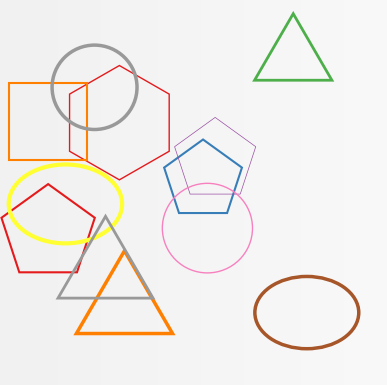[{"shape": "pentagon", "thickness": 1.5, "radius": 0.63, "center": [0.124, 0.395]}, {"shape": "hexagon", "thickness": 1, "radius": 0.74, "center": [0.308, 0.681]}, {"shape": "pentagon", "thickness": 1.5, "radius": 0.53, "center": [0.524, 0.532]}, {"shape": "triangle", "thickness": 2, "radius": 0.58, "center": [0.757, 0.849]}, {"shape": "pentagon", "thickness": 0.5, "radius": 0.55, "center": [0.555, 0.585]}, {"shape": "triangle", "thickness": 2.5, "radius": 0.72, "center": [0.321, 0.205]}, {"shape": "square", "thickness": 1.5, "radius": 0.5, "center": [0.124, 0.684]}, {"shape": "oval", "thickness": 3, "radius": 0.73, "center": [0.169, 0.47]}, {"shape": "oval", "thickness": 2.5, "radius": 0.67, "center": [0.792, 0.188]}, {"shape": "circle", "thickness": 1, "radius": 0.58, "center": [0.535, 0.407]}, {"shape": "circle", "thickness": 2.5, "radius": 0.55, "center": [0.244, 0.773]}, {"shape": "triangle", "thickness": 2, "radius": 0.71, "center": [0.272, 0.296]}]